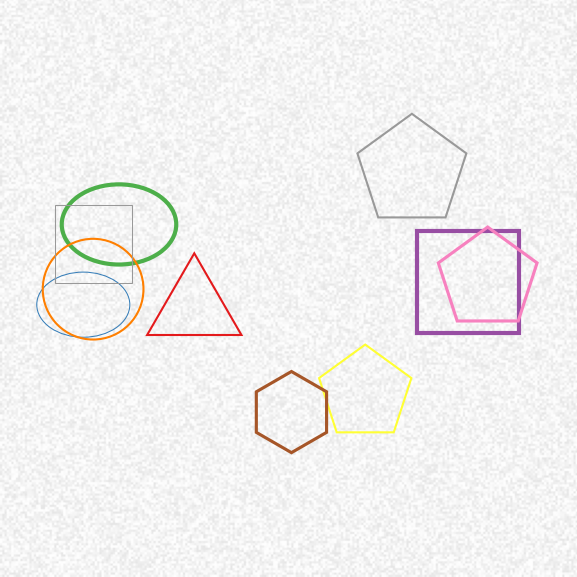[{"shape": "triangle", "thickness": 1, "radius": 0.47, "center": [0.336, 0.466]}, {"shape": "oval", "thickness": 0.5, "radius": 0.4, "center": [0.144, 0.472]}, {"shape": "oval", "thickness": 2, "radius": 0.5, "center": [0.206, 0.61]}, {"shape": "square", "thickness": 2, "radius": 0.44, "center": [0.81, 0.511]}, {"shape": "circle", "thickness": 1, "radius": 0.44, "center": [0.161, 0.498]}, {"shape": "pentagon", "thickness": 1, "radius": 0.42, "center": [0.632, 0.318]}, {"shape": "hexagon", "thickness": 1.5, "radius": 0.35, "center": [0.505, 0.286]}, {"shape": "pentagon", "thickness": 1.5, "radius": 0.45, "center": [0.845, 0.516]}, {"shape": "pentagon", "thickness": 1, "radius": 0.5, "center": [0.713, 0.703]}, {"shape": "square", "thickness": 0.5, "radius": 0.33, "center": [0.162, 0.577]}]